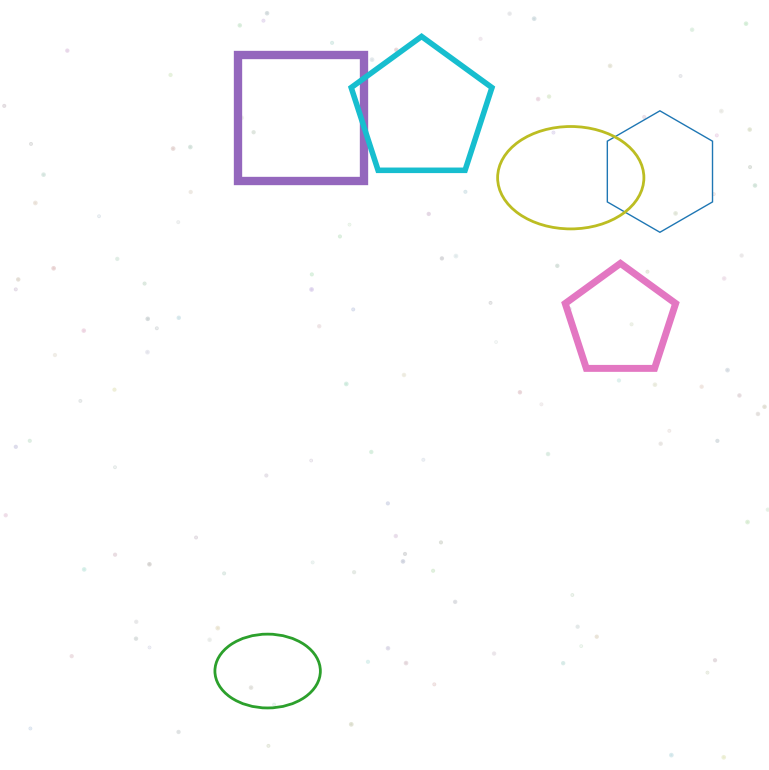[{"shape": "hexagon", "thickness": 0.5, "radius": 0.39, "center": [0.857, 0.777]}, {"shape": "oval", "thickness": 1, "radius": 0.34, "center": [0.348, 0.129]}, {"shape": "square", "thickness": 3, "radius": 0.41, "center": [0.391, 0.846]}, {"shape": "pentagon", "thickness": 2.5, "radius": 0.38, "center": [0.806, 0.583]}, {"shape": "oval", "thickness": 1, "radius": 0.47, "center": [0.741, 0.769]}, {"shape": "pentagon", "thickness": 2, "radius": 0.48, "center": [0.548, 0.857]}]